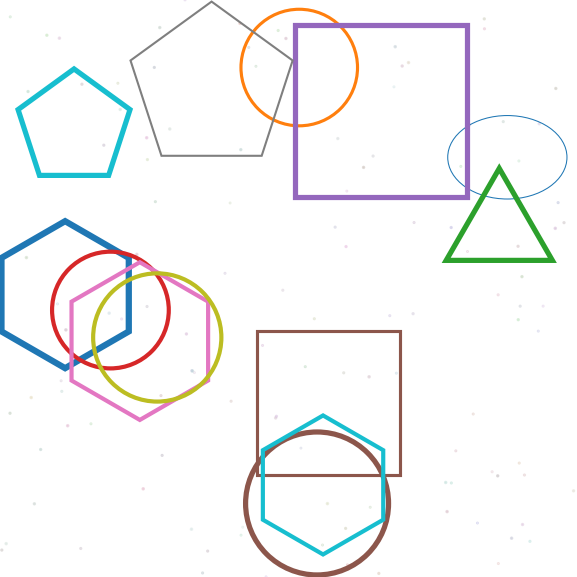[{"shape": "hexagon", "thickness": 3, "radius": 0.64, "center": [0.113, 0.489]}, {"shape": "oval", "thickness": 0.5, "radius": 0.52, "center": [0.879, 0.727]}, {"shape": "circle", "thickness": 1.5, "radius": 0.5, "center": [0.518, 0.882]}, {"shape": "triangle", "thickness": 2.5, "radius": 0.53, "center": [0.865, 0.601]}, {"shape": "circle", "thickness": 2, "radius": 0.51, "center": [0.191, 0.462]}, {"shape": "square", "thickness": 2.5, "radius": 0.75, "center": [0.66, 0.806]}, {"shape": "square", "thickness": 1.5, "radius": 0.62, "center": [0.569, 0.301]}, {"shape": "circle", "thickness": 2.5, "radius": 0.62, "center": [0.549, 0.127]}, {"shape": "hexagon", "thickness": 2, "radius": 0.68, "center": [0.242, 0.409]}, {"shape": "pentagon", "thickness": 1, "radius": 0.74, "center": [0.366, 0.849]}, {"shape": "circle", "thickness": 2, "radius": 0.56, "center": [0.272, 0.415]}, {"shape": "pentagon", "thickness": 2.5, "radius": 0.51, "center": [0.128, 0.778]}, {"shape": "hexagon", "thickness": 2, "radius": 0.6, "center": [0.559, 0.159]}]